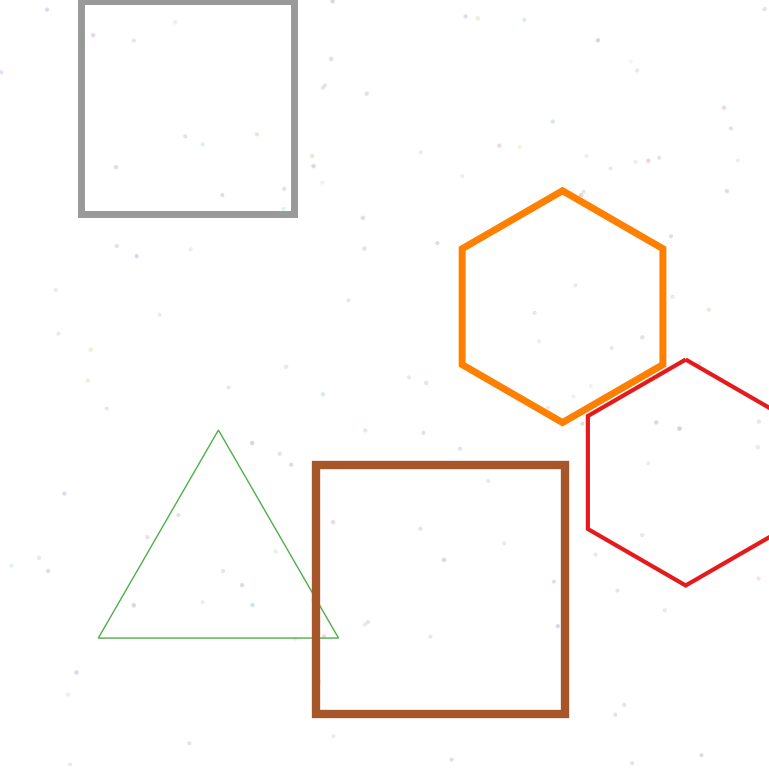[{"shape": "hexagon", "thickness": 1.5, "radius": 0.73, "center": [0.891, 0.386]}, {"shape": "triangle", "thickness": 0.5, "radius": 0.9, "center": [0.284, 0.261]}, {"shape": "hexagon", "thickness": 2.5, "radius": 0.75, "center": [0.731, 0.602]}, {"shape": "square", "thickness": 3, "radius": 0.81, "center": [0.573, 0.234]}, {"shape": "square", "thickness": 2.5, "radius": 0.69, "center": [0.244, 0.86]}]